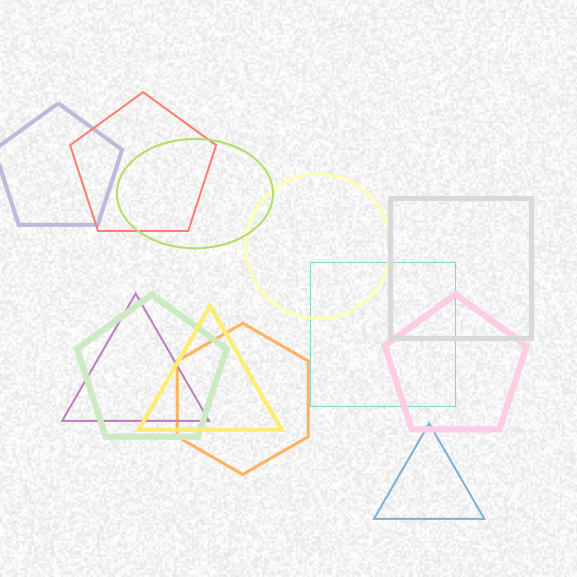[{"shape": "square", "thickness": 0.5, "radius": 0.63, "center": [0.662, 0.421]}, {"shape": "circle", "thickness": 1.5, "radius": 0.63, "center": [0.551, 0.573]}, {"shape": "pentagon", "thickness": 2, "radius": 0.58, "center": [0.101, 0.704]}, {"shape": "pentagon", "thickness": 1, "radius": 0.66, "center": [0.248, 0.707]}, {"shape": "triangle", "thickness": 1, "radius": 0.55, "center": [0.743, 0.156]}, {"shape": "hexagon", "thickness": 1.5, "radius": 0.65, "center": [0.42, 0.308]}, {"shape": "oval", "thickness": 1, "radius": 0.68, "center": [0.338, 0.664]}, {"shape": "pentagon", "thickness": 3, "radius": 0.65, "center": [0.789, 0.36]}, {"shape": "square", "thickness": 2.5, "radius": 0.61, "center": [0.798, 0.535]}, {"shape": "triangle", "thickness": 1, "radius": 0.73, "center": [0.235, 0.344]}, {"shape": "pentagon", "thickness": 3, "radius": 0.68, "center": [0.263, 0.353]}, {"shape": "triangle", "thickness": 2, "radius": 0.71, "center": [0.364, 0.326]}]